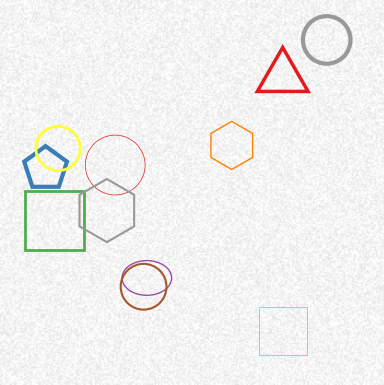[{"shape": "circle", "thickness": 0.5, "radius": 0.39, "center": [0.299, 0.571]}, {"shape": "triangle", "thickness": 2.5, "radius": 0.38, "center": [0.734, 0.801]}, {"shape": "pentagon", "thickness": 3, "radius": 0.29, "center": [0.118, 0.562]}, {"shape": "square", "thickness": 2, "radius": 0.38, "center": [0.142, 0.428]}, {"shape": "oval", "thickness": 1, "radius": 0.32, "center": [0.381, 0.278]}, {"shape": "hexagon", "thickness": 1, "radius": 0.31, "center": [0.602, 0.622]}, {"shape": "circle", "thickness": 2, "radius": 0.29, "center": [0.151, 0.614]}, {"shape": "circle", "thickness": 1.5, "radius": 0.3, "center": [0.373, 0.255]}, {"shape": "square", "thickness": 0.5, "radius": 0.31, "center": [0.735, 0.14]}, {"shape": "circle", "thickness": 3, "radius": 0.31, "center": [0.849, 0.896]}, {"shape": "hexagon", "thickness": 1.5, "radius": 0.41, "center": [0.278, 0.453]}]